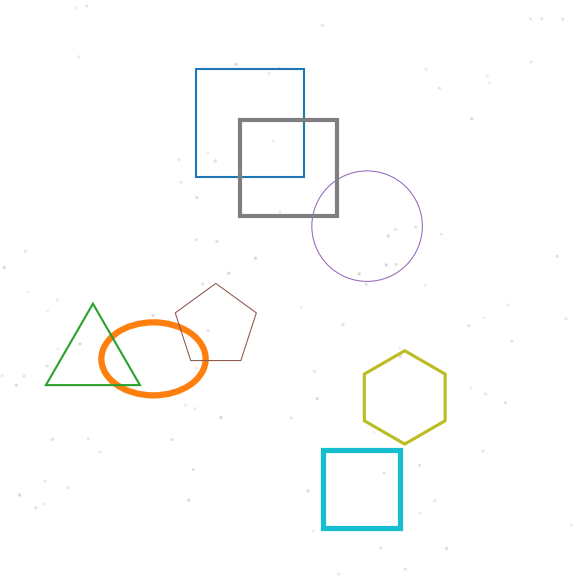[{"shape": "square", "thickness": 1, "radius": 0.47, "center": [0.432, 0.787]}, {"shape": "oval", "thickness": 3, "radius": 0.45, "center": [0.266, 0.378]}, {"shape": "triangle", "thickness": 1, "radius": 0.47, "center": [0.161, 0.379]}, {"shape": "circle", "thickness": 0.5, "radius": 0.48, "center": [0.636, 0.608]}, {"shape": "pentagon", "thickness": 0.5, "radius": 0.37, "center": [0.374, 0.435]}, {"shape": "square", "thickness": 2, "radius": 0.42, "center": [0.5, 0.708]}, {"shape": "hexagon", "thickness": 1.5, "radius": 0.4, "center": [0.701, 0.311]}, {"shape": "square", "thickness": 2.5, "radius": 0.33, "center": [0.626, 0.152]}]